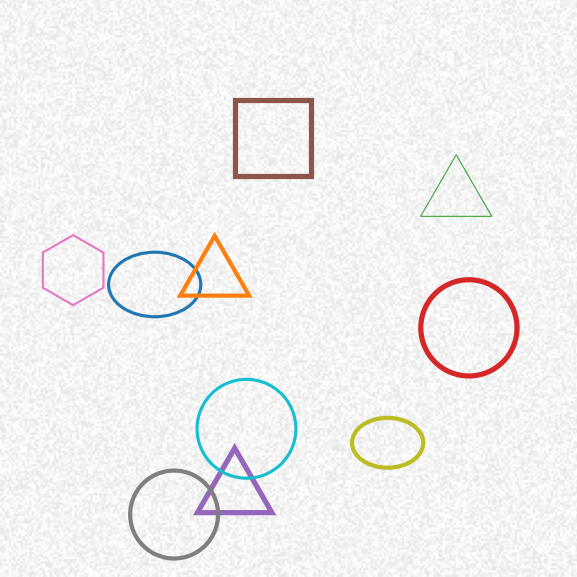[{"shape": "oval", "thickness": 1.5, "radius": 0.4, "center": [0.268, 0.507]}, {"shape": "triangle", "thickness": 2, "radius": 0.34, "center": [0.372, 0.522]}, {"shape": "triangle", "thickness": 0.5, "radius": 0.36, "center": [0.79, 0.66]}, {"shape": "circle", "thickness": 2.5, "radius": 0.42, "center": [0.812, 0.431]}, {"shape": "triangle", "thickness": 2.5, "radius": 0.37, "center": [0.406, 0.149]}, {"shape": "square", "thickness": 2.5, "radius": 0.33, "center": [0.473, 0.76]}, {"shape": "hexagon", "thickness": 1, "radius": 0.3, "center": [0.127, 0.531]}, {"shape": "circle", "thickness": 2, "radius": 0.38, "center": [0.301, 0.108]}, {"shape": "oval", "thickness": 2, "radius": 0.31, "center": [0.671, 0.232]}, {"shape": "circle", "thickness": 1.5, "radius": 0.43, "center": [0.427, 0.257]}]